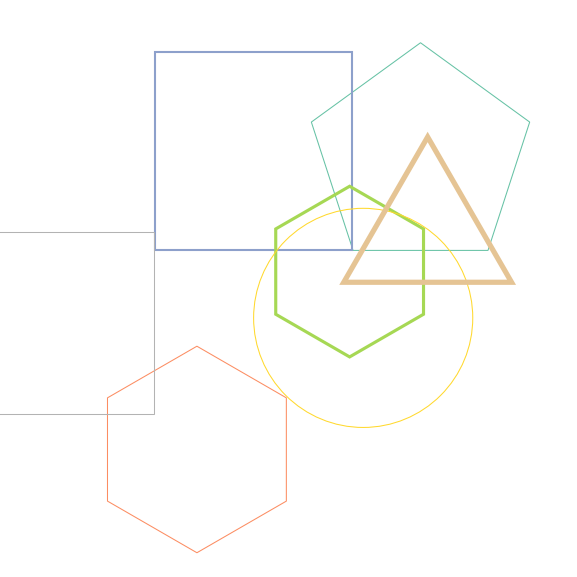[{"shape": "pentagon", "thickness": 0.5, "radius": 0.99, "center": [0.728, 0.726]}, {"shape": "hexagon", "thickness": 0.5, "radius": 0.89, "center": [0.341, 0.221]}, {"shape": "square", "thickness": 1, "radius": 0.86, "center": [0.439, 0.738]}, {"shape": "hexagon", "thickness": 1.5, "radius": 0.74, "center": [0.605, 0.529]}, {"shape": "circle", "thickness": 0.5, "radius": 0.95, "center": [0.629, 0.449]}, {"shape": "triangle", "thickness": 2.5, "radius": 0.84, "center": [0.741, 0.594]}, {"shape": "square", "thickness": 0.5, "radius": 0.79, "center": [0.109, 0.44]}]